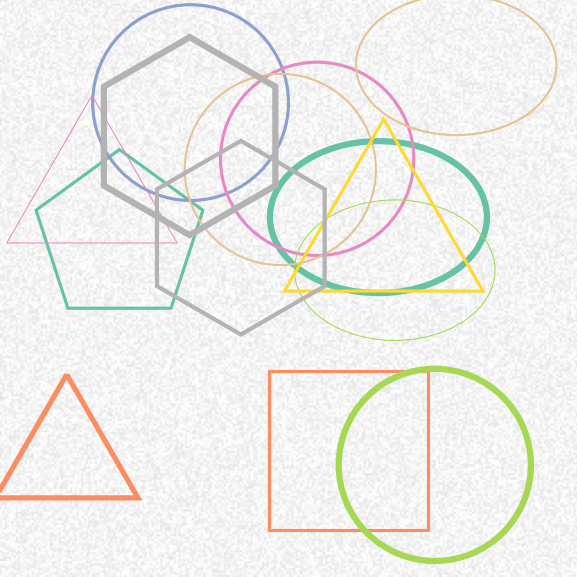[{"shape": "pentagon", "thickness": 1.5, "radius": 0.76, "center": [0.207, 0.588]}, {"shape": "oval", "thickness": 3, "radius": 0.94, "center": [0.655, 0.623]}, {"shape": "square", "thickness": 1.5, "radius": 0.69, "center": [0.604, 0.219]}, {"shape": "triangle", "thickness": 2.5, "radius": 0.71, "center": [0.116, 0.208]}, {"shape": "circle", "thickness": 1.5, "radius": 0.85, "center": [0.33, 0.821]}, {"shape": "triangle", "thickness": 0.5, "radius": 0.85, "center": [0.159, 0.664]}, {"shape": "circle", "thickness": 1.5, "radius": 0.84, "center": [0.549, 0.724]}, {"shape": "oval", "thickness": 0.5, "radius": 0.87, "center": [0.684, 0.531]}, {"shape": "circle", "thickness": 3, "radius": 0.83, "center": [0.753, 0.194]}, {"shape": "triangle", "thickness": 1.5, "radius": 0.99, "center": [0.664, 0.594]}, {"shape": "circle", "thickness": 1, "radius": 0.83, "center": [0.485, 0.706]}, {"shape": "oval", "thickness": 1, "radius": 0.87, "center": [0.79, 0.887]}, {"shape": "hexagon", "thickness": 3, "radius": 0.86, "center": [0.328, 0.763]}, {"shape": "hexagon", "thickness": 2, "radius": 0.84, "center": [0.417, 0.588]}]